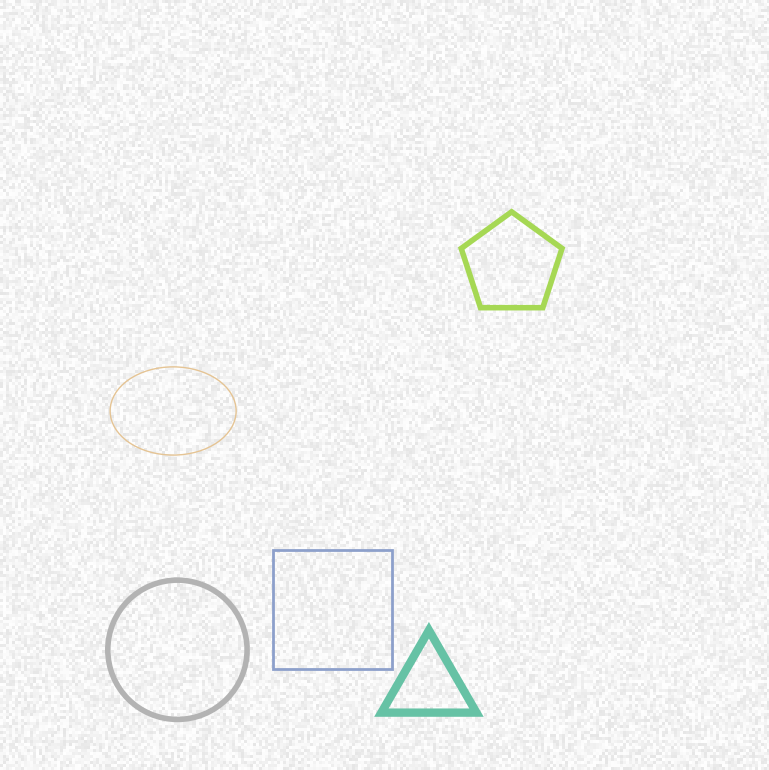[{"shape": "triangle", "thickness": 3, "radius": 0.36, "center": [0.557, 0.11]}, {"shape": "square", "thickness": 1, "radius": 0.39, "center": [0.432, 0.209]}, {"shape": "pentagon", "thickness": 2, "radius": 0.34, "center": [0.664, 0.656]}, {"shape": "oval", "thickness": 0.5, "radius": 0.41, "center": [0.225, 0.466]}, {"shape": "circle", "thickness": 2, "radius": 0.45, "center": [0.23, 0.156]}]